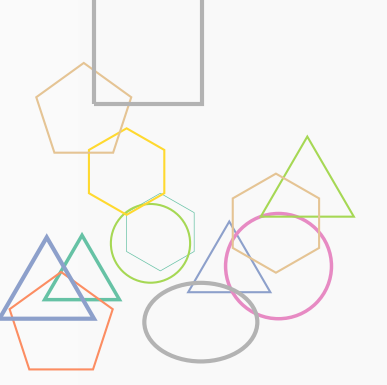[{"shape": "triangle", "thickness": 2.5, "radius": 0.56, "center": [0.212, 0.277]}, {"shape": "hexagon", "thickness": 0.5, "radius": 0.5, "center": [0.414, 0.397]}, {"shape": "pentagon", "thickness": 1.5, "radius": 0.7, "center": [0.158, 0.154]}, {"shape": "triangle", "thickness": 3, "radius": 0.7, "center": [0.121, 0.243]}, {"shape": "triangle", "thickness": 1.5, "radius": 0.61, "center": [0.592, 0.302]}, {"shape": "circle", "thickness": 2.5, "radius": 0.68, "center": [0.719, 0.309]}, {"shape": "triangle", "thickness": 1.5, "radius": 0.69, "center": [0.793, 0.507]}, {"shape": "circle", "thickness": 1.5, "radius": 0.51, "center": [0.388, 0.368]}, {"shape": "hexagon", "thickness": 1.5, "radius": 0.56, "center": [0.327, 0.554]}, {"shape": "pentagon", "thickness": 1.5, "radius": 0.64, "center": [0.216, 0.708]}, {"shape": "hexagon", "thickness": 1.5, "radius": 0.64, "center": [0.712, 0.42]}, {"shape": "square", "thickness": 3, "radius": 0.69, "center": [0.382, 0.869]}, {"shape": "oval", "thickness": 3, "radius": 0.73, "center": [0.518, 0.163]}]